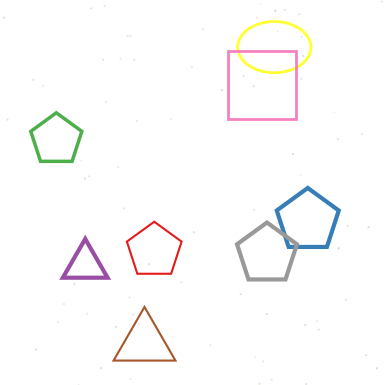[{"shape": "pentagon", "thickness": 1.5, "radius": 0.37, "center": [0.401, 0.349]}, {"shape": "pentagon", "thickness": 3, "radius": 0.42, "center": [0.799, 0.427]}, {"shape": "pentagon", "thickness": 2.5, "radius": 0.35, "center": [0.146, 0.637]}, {"shape": "triangle", "thickness": 3, "radius": 0.34, "center": [0.221, 0.312]}, {"shape": "oval", "thickness": 2, "radius": 0.48, "center": [0.712, 0.878]}, {"shape": "triangle", "thickness": 1.5, "radius": 0.46, "center": [0.375, 0.11]}, {"shape": "square", "thickness": 2, "radius": 0.44, "center": [0.68, 0.779]}, {"shape": "pentagon", "thickness": 3, "radius": 0.41, "center": [0.693, 0.34]}]